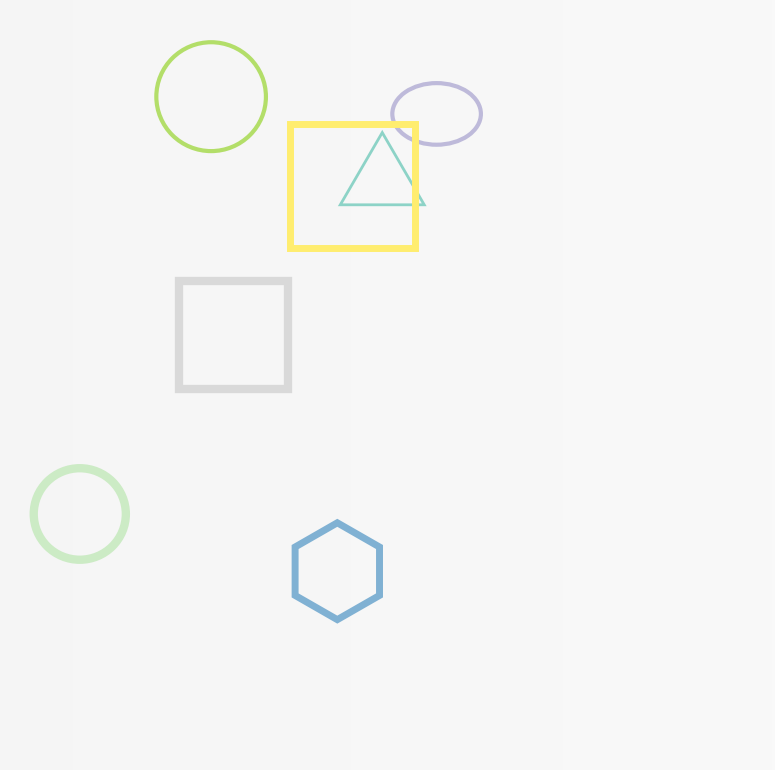[{"shape": "triangle", "thickness": 1, "radius": 0.31, "center": [0.493, 0.765]}, {"shape": "oval", "thickness": 1.5, "radius": 0.29, "center": [0.563, 0.852]}, {"shape": "hexagon", "thickness": 2.5, "radius": 0.31, "center": [0.435, 0.258]}, {"shape": "circle", "thickness": 1.5, "radius": 0.35, "center": [0.272, 0.874]}, {"shape": "square", "thickness": 3, "radius": 0.35, "center": [0.301, 0.565]}, {"shape": "circle", "thickness": 3, "radius": 0.3, "center": [0.103, 0.332]}, {"shape": "square", "thickness": 2.5, "radius": 0.4, "center": [0.454, 0.758]}]